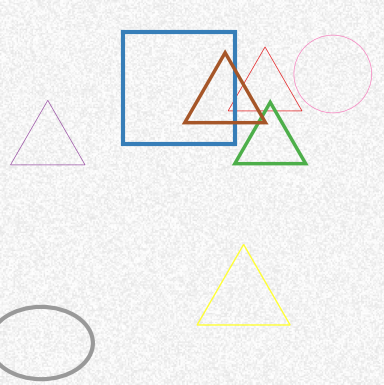[{"shape": "triangle", "thickness": 0.5, "radius": 0.55, "center": [0.688, 0.767]}, {"shape": "square", "thickness": 3, "radius": 0.73, "center": [0.466, 0.772]}, {"shape": "triangle", "thickness": 2.5, "radius": 0.53, "center": [0.702, 0.628]}, {"shape": "triangle", "thickness": 0.5, "radius": 0.56, "center": [0.124, 0.628]}, {"shape": "triangle", "thickness": 1, "radius": 0.7, "center": [0.633, 0.226]}, {"shape": "triangle", "thickness": 2.5, "radius": 0.61, "center": [0.585, 0.742]}, {"shape": "circle", "thickness": 0.5, "radius": 0.5, "center": [0.864, 0.808]}, {"shape": "oval", "thickness": 3, "radius": 0.67, "center": [0.107, 0.109]}]